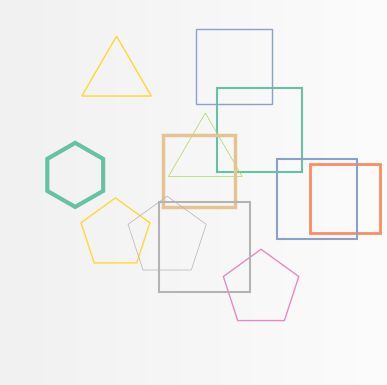[{"shape": "hexagon", "thickness": 3, "radius": 0.42, "center": [0.194, 0.546]}, {"shape": "square", "thickness": 1.5, "radius": 0.55, "center": [0.669, 0.662]}, {"shape": "square", "thickness": 2, "radius": 0.45, "center": [0.891, 0.483]}, {"shape": "square", "thickness": 1.5, "radius": 0.52, "center": [0.818, 0.483]}, {"shape": "square", "thickness": 1, "radius": 0.49, "center": [0.604, 0.828]}, {"shape": "pentagon", "thickness": 1, "radius": 0.51, "center": [0.674, 0.25]}, {"shape": "triangle", "thickness": 0.5, "radius": 0.55, "center": [0.53, 0.596]}, {"shape": "triangle", "thickness": 1, "radius": 0.52, "center": [0.301, 0.802]}, {"shape": "pentagon", "thickness": 1, "radius": 0.47, "center": [0.298, 0.393]}, {"shape": "square", "thickness": 2.5, "radius": 0.46, "center": [0.513, 0.555]}, {"shape": "square", "thickness": 1.5, "radius": 0.59, "center": [0.528, 0.359]}, {"shape": "pentagon", "thickness": 0.5, "radius": 0.53, "center": [0.431, 0.384]}]